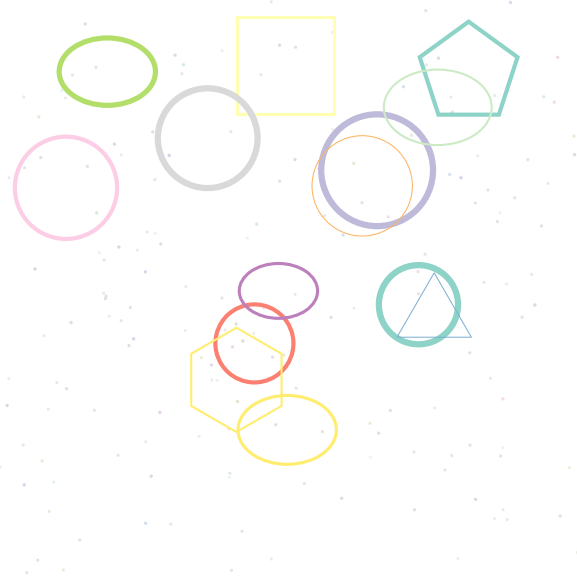[{"shape": "circle", "thickness": 3, "radius": 0.34, "center": [0.725, 0.471]}, {"shape": "pentagon", "thickness": 2, "radius": 0.45, "center": [0.812, 0.873]}, {"shape": "square", "thickness": 1.5, "radius": 0.42, "center": [0.494, 0.886]}, {"shape": "circle", "thickness": 3, "radius": 0.48, "center": [0.653, 0.704]}, {"shape": "circle", "thickness": 2, "radius": 0.34, "center": [0.441, 0.404]}, {"shape": "triangle", "thickness": 0.5, "radius": 0.37, "center": [0.752, 0.452]}, {"shape": "circle", "thickness": 0.5, "radius": 0.43, "center": [0.627, 0.677]}, {"shape": "oval", "thickness": 2.5, "radius": 0.42, "center": [0.186, 0.875]}, {"shape": "circle", "thickness": 2, "radius": 0.44, "center": [0.114, 0.674]}, {"shape": "circle", "thickness": 3, "radius": 0.43, "center": [0.36, 0.76]}, {"shape": "oval", "thickness": 1.5, "radius": 0.34, "center": [0.482, 0.495]}, {"shape": "oval", "thickness": 1, "radius": 0.47, "center": [0.758, 0.813]}, {"shape": "oval", "thickness": 1.5, "radius": 0.43, "center": [0.497, 0.255]}, {"shape": "hexagon", "thickness": 1, "radius": 0.45, "center": [0.409, 0.341]}]